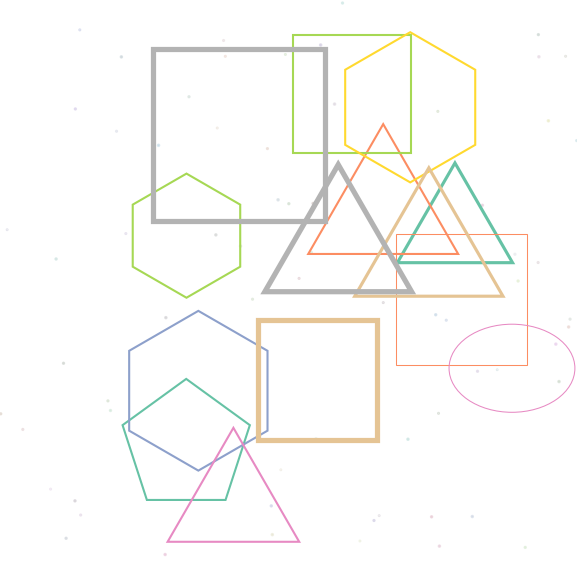[{"shape": "triangle", "thickness": 1.5, "radius": 0.58, "center": [0.788, 0.602]}, {"shape": "pentagon", "thickness": 1, "radius": 0.58, "center": [0.322, 0.227]}, {"shape": "triangle", "thickness": 1, "radius": 0.75, "center": [0.664, 0.634]}, {"shape": "square", "thickness": 0.5, "radius": 0.57, "center": [0.799, 0.481]}, {"shape": "hexagon", "thickness": 1, "radius": 0.69, "center": [0.343, 0.323]}, {"shape": "oval", "thickness": 0.5, "radius": 0.54, "center": [0.887, 0.361]}, {"shape": "triangle", "thickness": 1, "radius": 0.66, "center": [0.404, 0.127]}, {"shape": "square", "thickness": 1, "radius": 0.51, "center": [0.61, 0.836]}, {"shape": "hexagon", "thickness": 1, "radius": 0.54, "center": [0.323, 0.591]}, {"shape": "hexagon", "thickness": 1, "radius": 0.65, "center": [0.71, 0.813]}, {"shape": "triangle", "thickness": 1.5, "radius": 0.74, "center": [0.743, 0.56]}, {"shape": "square", "thickness": 2.5, "radius": 0.52, "center": [0.55, 0.341]}, {"shape": "triangle", "thickness": 2.5, "radius": 0.73, "center": [0.586, 0.567]}, {"shape": "square", "thickness": 2.5, "radius": 0.75, "center": [0.413, 0.766]}]